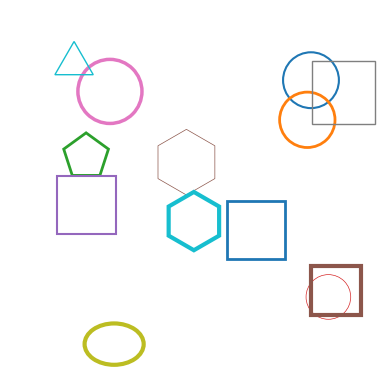[{"shape": "square", "thickness": 2, "radius": 0.37, "center": [0.665, 0.402]}, {"shape": "circle", "thickness": 1.5, "radius": 0.36, "center": [0.808, 0.792]}, {"shape": "circle", "thickness": 2, "radius": 0.36, "center": [0.798, 0.689]}, {"shape": "pentagon", "thickness": 2, "radius": 0.31, "center": [0.224, 0.594]}, {"shape": "circle", "thickness": 0.5, "radius": 0.29, "center": [0.853, 0.229]}, {"shape": "square", "thickness": 1.5, "radius": 0.38, "center": [0.224, 0.467]}, {"shape": "hexagon", "thickness": 0.5, "radius": 0.43, "center": [0.484, 0.579]}, {"shape": "square", "thickness": 3, "radius": 0.32, "center": [0.873, 0.246]}, {"shape": "circle", "thickness": 2.5, "radius": 0.42, "center": [0.286, 0.763]}, {"shape": "square", "thickness": 1, "radius": 0.4, "center": [0.892, 0.76]}, {"shape": "oval", "thickness": 3, "radius": 0.38, "center": [0.296, 0.106]}, {"shape": "hexagon", "thickness": 3, "radius": 0.38, "center": [0.504, 0.426]}, {"shape": "triangle", "thickness": 1, "radius": 0.29, "center": [0.192, 0.835]}]